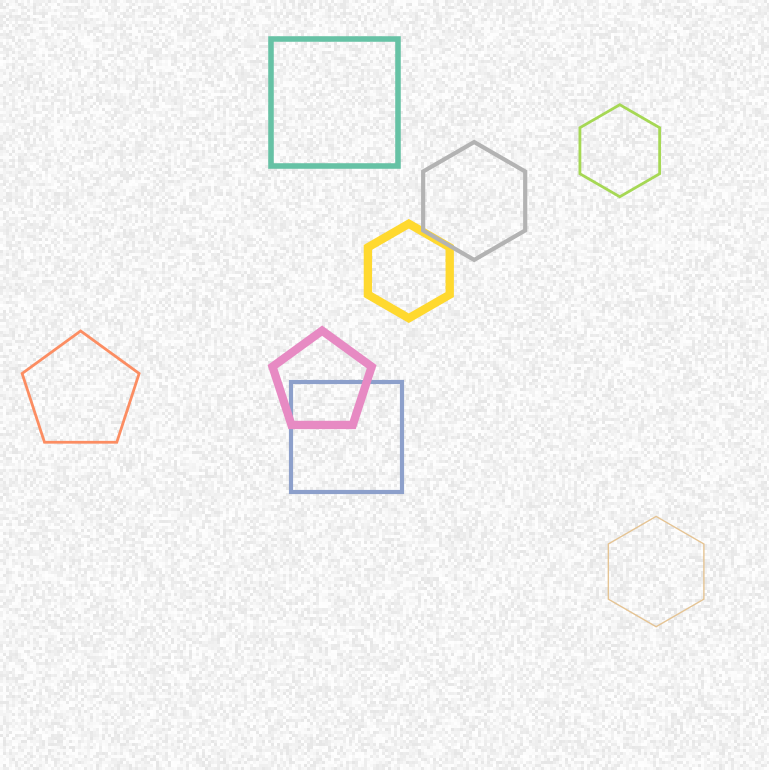[{"shape": "square", "thickness": 2, "radius": 0.41, "center": [0.434, 0.867]}, {"shape": "pentagon", "thickness": 1, "radius": 0.4, "center": [0.105, 0.49]}, {"shape": "square", "thickness": 1.5, "radius": 0.36, "center": [0.45, 0.432]}, {"shape": "pentagon", "thickness": 3, "radius": 0.34, "center": [0.418, 0.503]}, {"shape": "hexagon", "thickness": 1, "radius": 0.3, "center": [0.805, 0.804]}, {"shape": "hexagon", "thickness": 3, "radius": 0.31, "center": [0.531, 0.648]}, {"shape": "hexagon", "thickness": 0.5, "radius": 0.36, "center": [0.852, 0.258]}, {"shape": "hexagon", "thickness": 1.5, "radius": 0.38, "center": [0.616, 0.739]}]